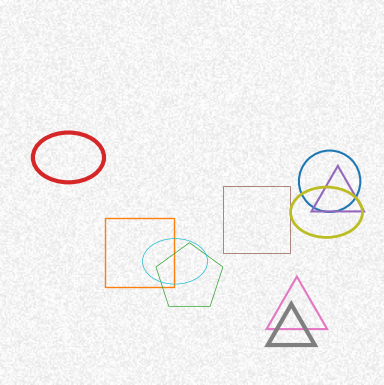[{"shape": "circle", "thickness": 1.5, "radius": 0.4, "center": [0.856, 0.529]}, {"shape": "square", "thickness": 1, "radius": 0.44, "center": [0.362, 0.344]}, {"shape": "pentagon", "thickness": 0.5, "radius": 0.46, "center": [0.492, 0.278]}, {"shape": "oval", "thickness": 3, "radius": 0.46, "center": [0.178, 0.591]}, {"shape": "triangle", "thickness": 1.5, "radius": 0.39, "center": [0.877, 0.49]}, {"shape": "square", "thickness": 0.5, "radius": 0.44, "center": [0.667, 0.43]}, {"shape": "triangle", "thickness": 1.5, "radius": 0.45, "center": [0.771, 0.191]}, {"shape": "triangle", "thickness": 3, "radius": 0.35, "center": [0.757, 0.139]}, {"shape": "oval", "thickness": 2, "radius": 0.47, "center": [0.848, 0.449]}, {"shape": "oval", "thickness": 0.5, "radius": 0.42, "center": [0.455, 0.321]}]